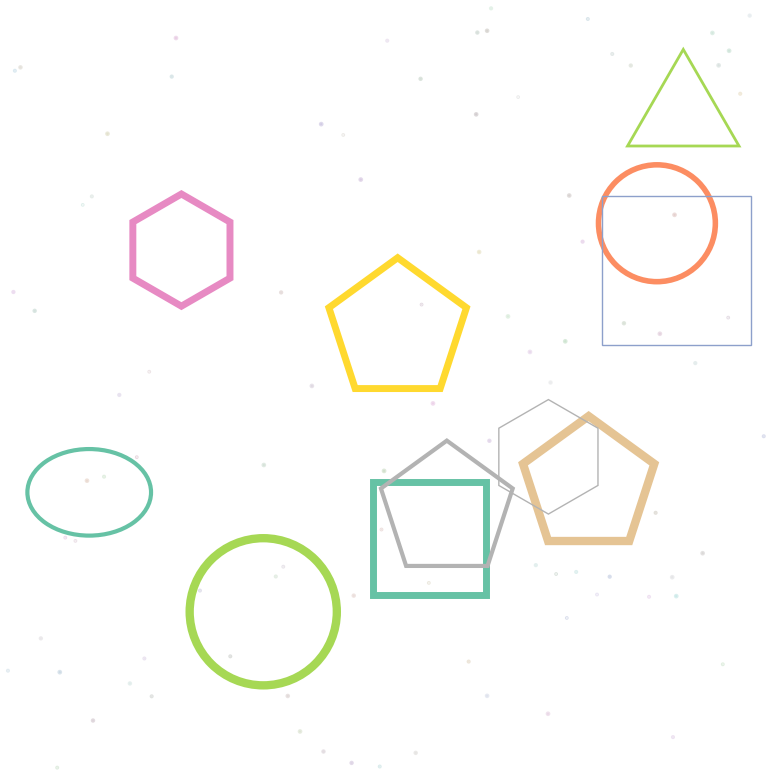[{"shape": "oval", "thickness": 1.5, "radius": 0.4, "center": [0.116, 0.361]}, {"shape": "square", "thickness": 2.5, "radius": 0.37, "center": [0.558, 0.301]}, {"shape": "circle", "thickness": 2, "radius": 0.38, "center": [0.853, 0.71]}, {"shape": "square", "thickness": 0.5, "radius": 0.48, "center": [0.879, 0.649]}, {"shape": "hexagon", "thickness": 2.5, "radius": 0.36, "center": [0.236, 0.675]}, {"shape": "circle", "thickness": 3, "radius": 0.48, "center": [0.342, 0.205]}, {"shape": "triangle", "thickness": 1, "radius": 0.42, "center": [0.887, 0.852]}, {"shape": "pentagon", "thickness": 2.5, "radius": 0.47, "center": [0.516, 0.571]}, {"shape": "pentagon", "thickness": 3, "radius": 0.45, "center": [0.764, 0.37]}, {"shape": "pentagon", "thickness": 1.5, "radius": 0.45, "center": [0.58, 0.338]}, {"shape": "hexagon", "thickness": 0.5, "radius": 0.37, "center": [0.712, 0.407]}]